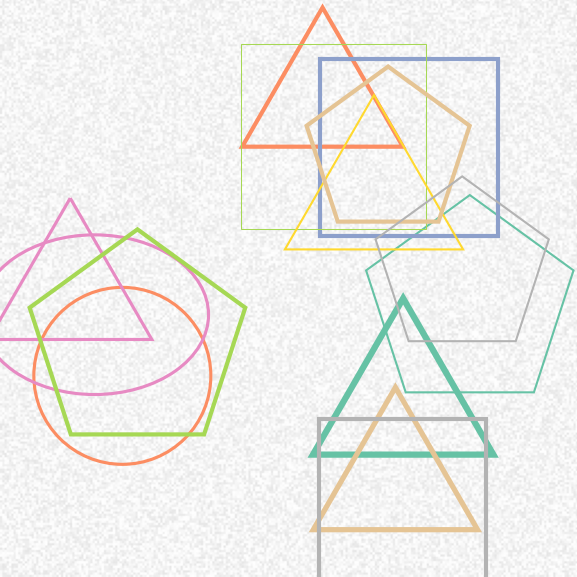[{"shape": "triangle", "thickness": 3, "radius": 0.9, "center": [0.698, 0.302]}, {"shape": "pentagon", "thickness": 1, "radius": 0.94, "center": [0.814, 0.473]}, {"shape": "triangle", "thickness": 2, "radius": 0.8, "center": [0.559, 0.825]}, {"shape": "circle", "thickness": 1.5, "radius": 0.77, "center": [0.212, 0.348]}, {"shape": "square", "thickness": 2, "radius": 0.77, "center": [0.708, 0.743]}, {"shape": "triangle", "thickness": 1.5, "radius": 0.82, "center": [0.122, 0.493]}, {"shape": "oval", "thickness": 1.5, "radius": 0.99, "center": [0.164, 0.454]}, {"shape": "square", "thickness": 0.5, "radius": 0.8, "center": [0.578, 0.762]}, {"shape": "pentagon", "thickness": 2, "radius": 0.98, "center": [0.238, 0.406]}, {"shape": "triangle", "thickness": 1, "radius": 0.89, "center": [0.648, 0.656]}, {"shape": "triangle", "thickness": 2.5, "radius": 0.82, "center": [0.685, 0.164]}, {"shape": "pentagon", "thickness": 2, "radius": 0.74, "center": [0.672, 0.735]}, {"shape": "pentagon", "thickness": 1, "radius": 0.79, "center": [0.8, 0.536]}, {"shape": "square", "thickness": 2, "radius": 0.72, "center": [0.698, 0.129]}]